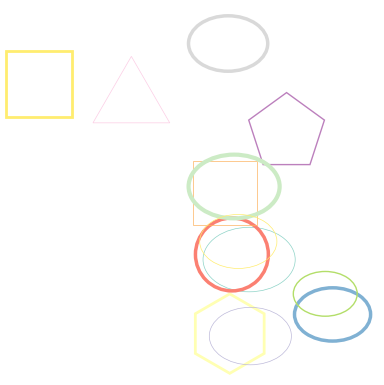[{"shape": "oval", "thickness": 0.5, "radius": 0.6, "center": [0.647, 0.326]}, {"shape": "hexagon", "thickness": 2, "radius": 0.52, "center": [0.597, 0.133]}, {"shape": "oval", "thickness": 0.5, "radius": 0.53, "center": [0.65, 0.127]}, {"shape": "circle", "thickness": 2.5, "radius": 0.47, "center": [0.602, 0.339]}, {"shape": "oval", "thickness": 2.5, "radius": 0.49, "center": [0.864, 0.183]}, {"shape": "square", "thickness": 0.5, "radius": 0.42, "center": [0.584, 0.499]}, {"shape": "oval", "thickness": 1, "radius": 0.41, "center": [0.845, 0.237]}, {"shape": "triangle", "thickness": 0.5, "radius": 0.58, "center": [0.341, 0.738]}, {"shape": "oval", "thickness": 2.5, "radius": 0.51, "center": [0.593, 0.887]}, {"shape": "pentagon", "thickness": 1, "radius": 0.52, "center": [0.744, 0.656]}, {"shape": "oval", "thickness": 3, "radius": 0.59, "center": [0.608, 0.516]}, {"shape": "oval", "thickness": 0.5, "radius": 0.5, "center": [0.619, 0.373]}, {"shape": "square", "thickness": 2, "radius": 0.43, "center": [0.101, 0.782]}]